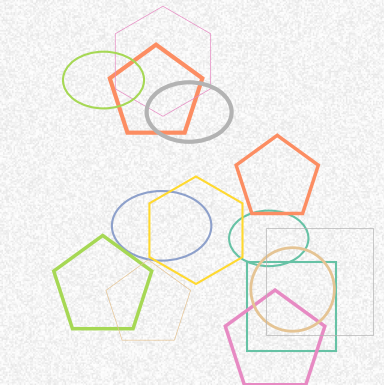[{"shape": "oval", "thickness": 1.5, "radius": 0.52, "center": [0.698, 0.381]}, {"shape": "square", "thickness": 1.5, "radius": 0.58, "center": [0.758, 0.203]}, {"shape": "pentagon", "thickness": 3, "radius": 0.63, "center": [0.405, 0.758]}, {"shape": "pentagon", "thickness": 2.5, "radius": 0.56, "center": [0.72, 0.536]}, {"shape": "oval", "thickness": 1.5, "radius": 0.65, "center": [0.42, 0.413]}, {"shape": "pentagon", "thickness": 2.5, "radius": 0.68, "center": [0.714, 0.111]}, {"shape": "hexagon", "thickness": 0.5, "radius": 0.71, "center": [0.423, 0.841]}, {"shape": "pentagon", "thickness": 2.5, "radius": 0.67, "center": [0.267, 0.255]}, {"shape": "oval", "thickness": 1.5, "radius": 0.53, "center": [0.269, 0.792]}, {"shape": "hexagon", "thickness": 1.5, "radius": 0.7, "center": [0.509, 0.402]}, {"shape": "circle", "thickness": 2, "radius": 0.54, "center": [0.76, 0.248]}, {"shape": "pentagon", "thickness": 0.5, "radius": 0.58, "center": [0.385, 0.21]}, {"shape": "square", "thickness": 0.5, "radius": 0.7, "center": [0.829, 0.269]}, {"shape": "oval", "thickness": 3, "radius": 0.55, "center": [0.491, 0.709]}]